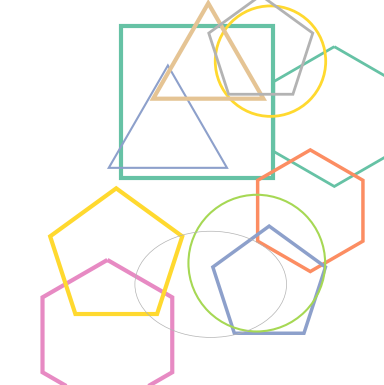[{"shape": "hexagon", "thickness": 2, "radius": 0.91, "center": [0.868, 0.697]}, {"shape": "square", "thickness": 3, "radius": 0.99, "center": [0.512, 0.734]}, {"shape": "hexagon", "thickness": 2.5, "radius": 0.79, "center": [0.806, 0.453]}, {"shape": "triangle", "thickness": 1.5, "radius": 0.89, "center": [0.436, 0.653]}, {"shape": "pentagon", "thickness": 2.5, "radius": 0.77, "center": [0.699, 0.259]}, {"shape": "hexagon", "thickness": 3, "radius": 0.97, "center": [0.279, 0.13]}, {"shape": "circle", "thickness": 1.5, "radius": 0.89, "center": [0.667, 0.317]}, {"shape": "pentagon", "thickness": 3, "radius": 0.9, "center": [0.302, 0.33]}, {"shape": "circle", "thickness": 2, "radius": 0.72, "center": [0.703, 0.841]}, {"shape": "triangle", "thickness": 3, "radius": 0.83, "center": [0.541, 0.826]}, {"shape": "pentagon", "thickness": 2, "radius": 0.71, "center": [0.677, 0.87]}, {"shape": "oval", "thickness": 0.5, "radius": 0.98, "center": [0.547, 0.261]}]